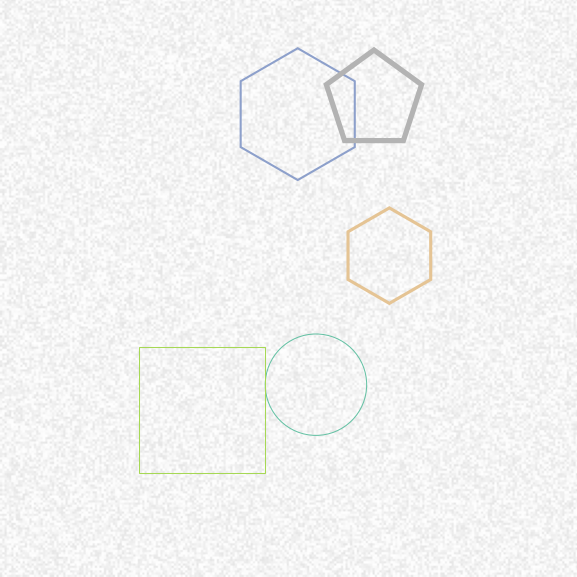[{"shape": "circle", "thickness": 0.5, "radius": 0.44, "center": [0.547, 0.333]}, {"shape": "hexagon", "thickness": 1, "radius": 0.57, "center": [0.516, 0.801]}, {"shape": "square", "thickness": 0.5, "radius": 0.55, "center": [0.35, 0.289]}, {"shape": "hexagon", "thickness": 1.5, "radius": 0.41, "center": [0.674, 0.556]}, {"shape": "pentagon", "thickness": 2.5, "radius": 0.43, "center": [0.648, 0.826]}]